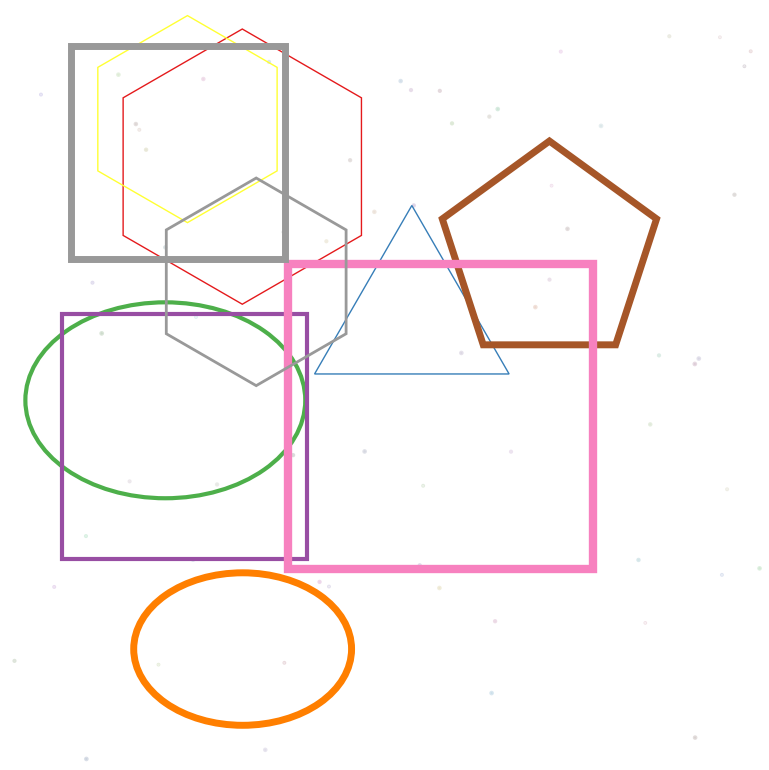[{"shape": "hexagon", "thickness": 0.5, "radius": 0.89, "center": [0.315, 0.784]}, {"shape": "triangle", "thickness": 0.5, "radius": 0.73, "center": [0.535, 0.587]}, {"shape": "oval", "thickness": 1.5, "radius": 0.91, "center": [0.215, 0.48]}, {"shape": "square", "thickness": 1.5, "radius": 0.8, "center": [0.24, 0.434]}, {"shape": "oval", "thickness": 2.5, "radius": 0.71, "center": [0.315, 0.157]}, {"shape": "hexagon", "thickness": 0.5, "radius": 0.67, "center": [0.243, 0.845]}, {"shape": "pentagon", "thickness": 2.5, "radius": 0.73, "center": [0.714, 0.671]}, {"shape": "square", "thickness": 3, "radius": 0.99, "center": [0.572, 0.459]}, {"shape": "hexagon", "thickness": 1, "radius": 0.67, "center": [0.333, 0.634]}, {"shape": "square", "thickness": 2.5, "radius": 0.69, "center": [0.231, 0.802]}]